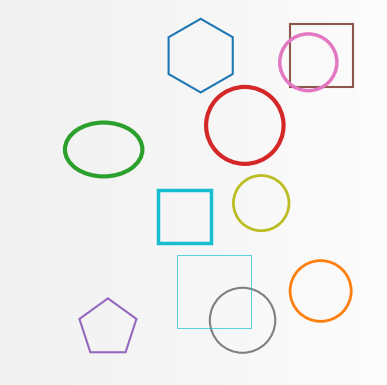[{"shape": "hexagon", "thickness": 1.5, "radius": 0.48, "center": [0.518, 0.856]}, {"shape": "circle", "thickness": 2, "radius": 0.39, "center": [0.827, 0.244]}, {"shape": "oval", "thickness": 3, "radius": 0.5, "center": [0.268, 0.612]}, {"shape": "circle", "thickness": 3, "radius": 0.5, "center": [0.632, 0.674]}, {"shape": "pentagon", "thickness": 1.5, "radius": 0.39, "center": [0.279, 0.148]}, {"shape": "square", "thickness": 1.5, "radius": 0.41, "center": [0.829, 0.857]}, {"shape": "circle", "thickness": 2.5, "radius": 0.37, "center": [0.796, 0.838]}, {"shape": "circle", "thickness": 1.5, "radius": 0.42, "center": [0.626, 0.168]}, {"shape": "circle", "thickness": 2, "radius": 0.36, "center": [0.674, 0.472]}, {"shape": "square", "thickness": 0.5, "radius": 0.47, "center": [0.553, 0.244]}, {"shape": "square", "thickness": 2.5, "radius": 0.34, "center": [0.475, 0.438]}]